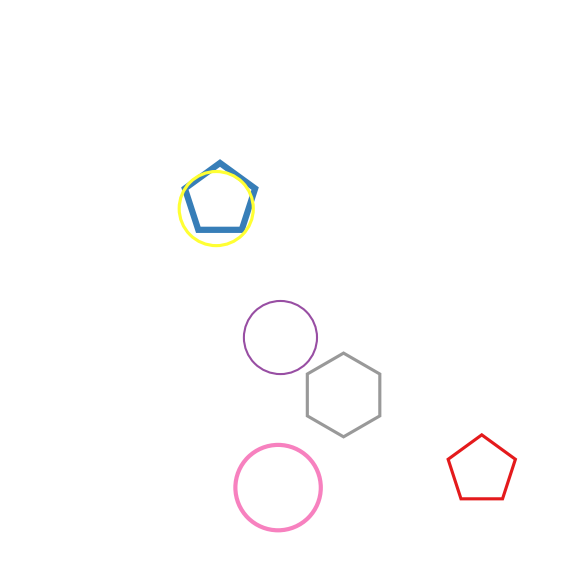[{"shape": "pentagon", "thickness": 1.5, "radius": 0.31, "center": [0.834, 0.185]}, {"shape": "pentagon", "thickness": 3, "radius": 0.32, "center": [0.381, 0.653]}, {"shape": "circle", "thickness": 1, "radius": 0.32, "center": [0.486, 0.415]}, {"shape": "circle", "thickness": 1.5, "radius": 0.32, "center": [0.374, 0.638]}, {"shape": "circle", "thickness": 2, "radius": 0.37, "center": [0.482, 0.155]}, {"shape": "hexagon", "thickness": 1.5, "radius": 0.36, "center": [0.595, 0.315]}]